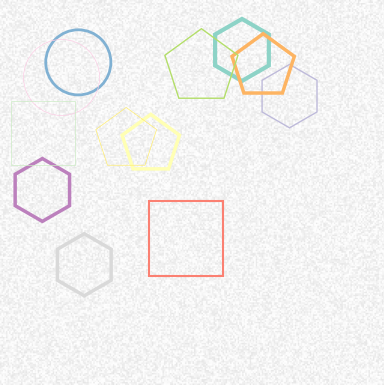[{"shape": "hexagon", "thickness": 3, "radius": 0.4, "center": [0.628, 0.87]}, {"shape": "pentagon", "thickness": 2.5, "radius": 0.39, "center": [0.392, 0.625]}, {"shape": "hexagon", "thickness": 1, "radius": 0.41, "center": [0.752, 0.75]}, {"shape": "square", "thickness": 1.5, "radius": 0.48, "center": [0.483, 0.38]}, {"shape": "circle", "thickness": 2, "radius": 0.42, "center": [0.203, 0.838]}, {"shape": "pentagon", "thickness": 2.5, "radius": 0.43, "center": [0.684, 0.827]}, {"shape": "pentagon", "thickness": 1, "radius": 0.5, "center": [0.523, 0.826]}, {"shape": "circle", "thickness": 0.5, "radius": 0.49, "center": [0.16, 0.799]}, {"shape": "hexagon", "thickness": 2.5, "radius": 0.4, "center": [0.219, 0.312]}, {"shape": "hexagon", "thickness": 2.5, "radius": 0.41, "center": [0.11, 0.507]}, {"shape": "square", "thickness": 0.5, "radius": 0.42, "center": [0.111, 0.655]}, {"shape": "pentagon", "thickness": 0.5, "radius": 0.41, "center": [0.328, 0.638]}]